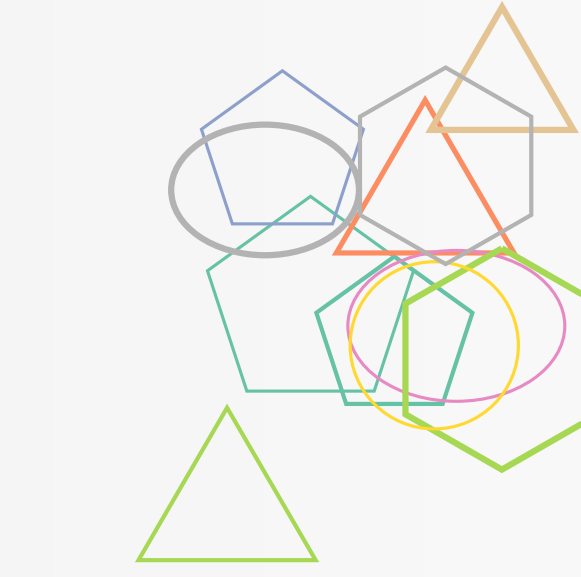[{"shape": "pentagon", "thickness": 1.5, "radius": 0.93, "center": [0.534, 0.473]}, {"shape": "pentagon", "thickness": 2, "radius": 0.71, "center": [0.679, 0.414]}, {"shape": "triangle", "thickness": 2.5, "radius": 0.88, "center": [0.731, 0.649]}, {"shape": "pentagon", "thickness": 1.5, "radius": 0.73, "center": [0.486, 0.73]}, {"shape": "oval", "thickness": 1.5, "radius": 0.93, "center": [0.785, 0.435]}, {"shape": "triangle", "thickness": 2, "radius": 0.88, "center": [0.391, 0.117]}, {"shape": "hexagon", "thickness": 3, "radius": 0.96, "center": [0.863, 0.378]}, {"shape": "circle", "thickness": 1.5, "radius": 0.72, "center": [0.747, 0.401]}, {"shape": "triangle", "thickness": 3, "radius": 0.71, "center": [0.864, 0.845]}, {"shape": "oval", "thickness": 3, "radius": 0.81, "center": [0.456, 0.67]}, {"shape": "hexagon", "thickness": 2, "radius": 0.85, "center": [0.767, 0.712]}]